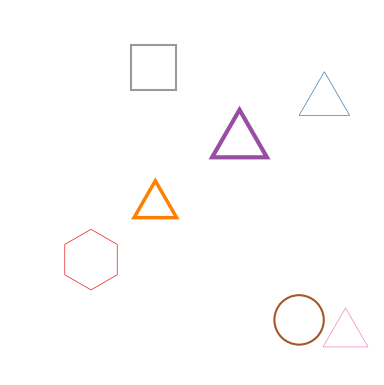[{"shape": "hexagon", "thickness": 0.5, "radius": 0.39, "center": [0.236, 0.326]}, {"shape": "triangle", "thickness": 0.5, "radius": 0.38, "center": [0.843, 0.738]}, {"shape": "triangle", "thickness": 3, "radius": 0.41, "center": [0.622, 0.633]}, {"shape": "triangle", "thickness": 2.5, "radius": 0.32, "center": [0.403, 0.467]}, {"shape": "circle", "thickness": 1.5, "radius": 0.32, "center": [0.777, 0.169]}, {"shape": "triangle", "thickness": 0.5, "radius": 0.34, "center": [0.897, 0.133]}, {"shape": "square", "thickness": 1.5, "radius": 0.29, "center": [0.4, 0.825]}]